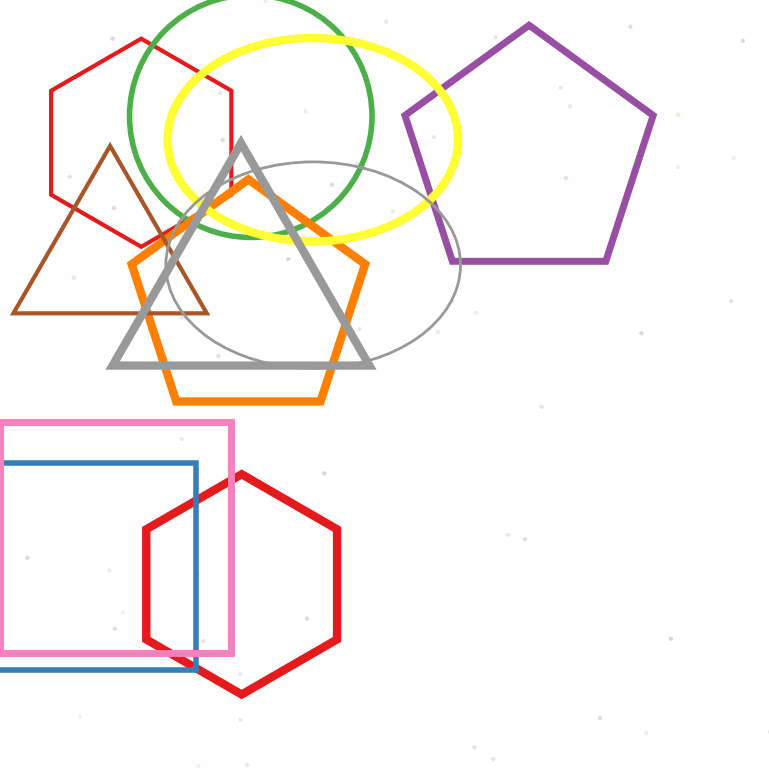[{"shape": "hexagon", "thickness": 1.5, "radius": 0.68, "center": [0.183, 0.815]}, {"shape": "hexagon", "thickness": 3, "radius": 0.72, "center": [0.314, 0.241]}, {"shape": "square", "thickness": 2, "radius": 0.67, "center": [0.12, 0.265]}, {"shape": "circle", "thickness": 2, "radius": 0.79, "center": [0.326, 0.849]}, {"shape": "pentagon", "thickness": 2.5, "radius": 0.85, "center": [0.687, 0.798]}, {"shape": "pentagon", "thickness": 3, "radius": 0.8, "center": [0.323, 0.608]}, {"shape": "oval", "thickness": 3, "radius": 0.94, "center": [0.406, 0.819]}, {"shape": "triangle", "thickness": 1.5, "radius": 0.72, "center": [0.143, 0.666]}, {"shape": "square", "thickness": 2.5, "radius": 0.75, "center": [0.15, 0.302]}, {"shape": "triangle", "thickness": 3, "radius": 0.96, "center": [0.313, 0.621]}, {"shape": "oval", "thickness": 1, "radius": 0.96, "center": [0.407, 0.656]}]